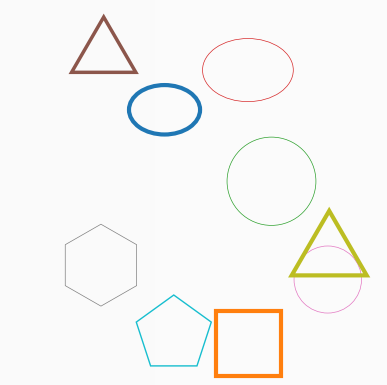[{"shape": "oval", "thickness": 3, "radius": 0.46, "center": [0.425, 0.715]}, {"shape": "square", "thickness": 3, "radius": 0.42, "center": [0.642, 0.108]}, {"shape": "circle", "thickness": 0.5, "radius": 0.57, "center": [0.701, 0.529]}, {"shape": "oval", "thickness": 0.5, "radius": 0.59, "center": [0.64, 0.818]}, {"shape": "triangle", "thickness": 2.5, "radius": 0.48, "center": [0.268, 0.86]}, {"shape": "circle", "thickness": 0.5, "radius": 0.44, "center": [0.846, 0.274]}, {"shape": "hexagon", "thickness": 0.5, "radius": 0.53, "center": [0.261, 0.311]}, {"shape": "triangle", "thickness": 3, "radius": 0.56, "center": [0.85, 0.341]}, {"shape": "pentagon", "thickness": 1, "radius": 0.51, "center": [0.448, 0.132]}]